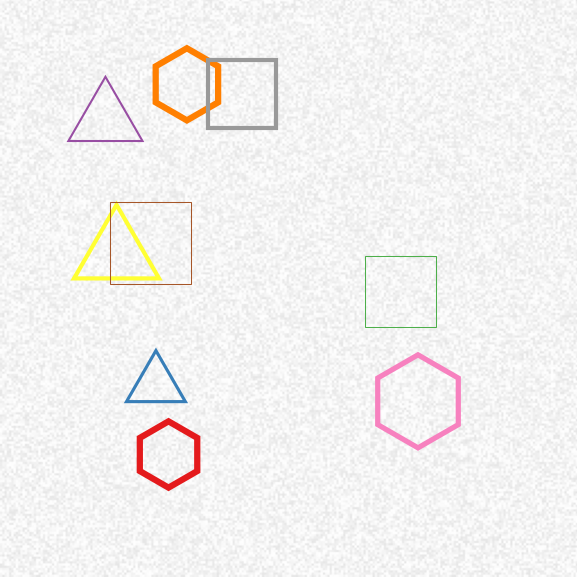[{"shape": "hexagon", "thickness": 3, "radius": 0.29, "center": [0.292, 0.212]}, {"shape": "triangle", "thickness": 1.5, "radius": 0.29, "center": [0.27, 0.333]}, {"shape": "square", "thickness": 0.5, "radius": 0.31, "center": [0.693, 0.494]}, {"shape": "triangle", "thickness": 1, "radius": 0.37, "center": [0.183, 0.792]}, {"shape": "hexagon", "thickness": 3, "radius": 0.31, "center": [0.324, 0.853]}, {"shape": "triangle", "thickness": 2, "radius": 0.42, "center": [0.202, 0.56]}, {"shape": "square", "thickness": 0.5, "radius": 0.35, "center": [0.261, 0.579]}, {"shape": "hexagon", "thickness": 2.5, "radius": 0.4, "center": [0.724, 0.304]}, {"shape": "square", "thickness": 2, "radius": 0.29, "center": [0.418, 0.836]}]